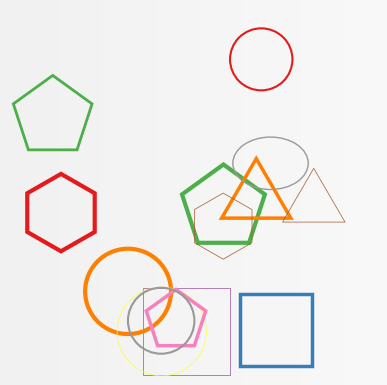[{"shape": "hexagon", "thickness": 3, "radius": 0.5, "center": [0.157, 0.448]}, {"shape": "circle", "thickness": 1.5, "radius": 0.4, "center": [0.674, 0.846]}, {"shape": "square", "thickness": 2.5, "radius": 0.47, "center": [0.712, 0.142]}, {"shape": "pentagon", "thickness": 2, "radius": 0.53, "center": [0.136, 0.697]}, {"shape": "pentagon", "thickness": 3, "radius": 0.56, "center": [0.577, 0.46]}, {"shape": "square", "thickness": 0.5, "radius": 0.56, "center": [0.482, 0.139]}, {"shape": "triangle", "thickness": 2.5, "radius": 0.51, "center": [0.661, 0.485]}, {"shape": "circle", "thickness": 3, "radius": 0.55, "center": [0.331, 0.243]}, {"shape": "circle", "thickness": 0.5, "radius": 0.58, "center": [0.417, 0.139]}, {"shape": "triangle", "thickness": 0.5, "radius": 0.47, "center": [0.81, 0.47]}, {"shape": "hexagon", "thickness": 0.5, "radius": 0.43, "center": [0.576, 0.413]}, {"shape": "pentagon", "thickness": 2.5, "radius": 0.4, "center": [0.454, 0.167]}, {"shape": "circle", "thickness": 1.5, "radius": 0.43, "center": [0.416, 0.167]}, {"shape": "oval", "thickness": 1, "radius": 0.49, "center": [0.698, 0.576]}]